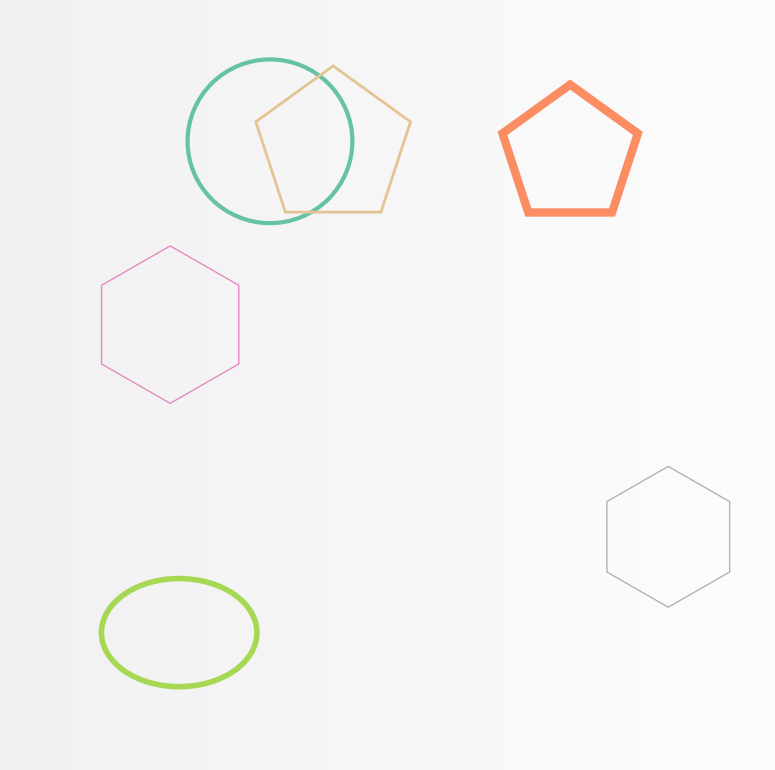[{"shape": "circle", "thickness": 1.5, "radius": 0.53, "center": [0.348, 0.817]}, {"shape": "pentagon", "thickness": 3, "radius": 0.46, "center": [0.736, 0.798]}, {"shape": "hexagon", "thickness": 0.5, "radius": 0.51, "center": [0.22, 0.578]}, {"shape": "oval", "thickness": 2, "radius": 0.5, "center": [0.231, 0.178]}, {"shape": "pentagon", "thickness": 1, "radius": 0.52, "center": [0.43, 0.809]}, {"shape": "hexagon", "thickness": 0.5, "radius": 0.46, "center": [0.862, 0.303]}]